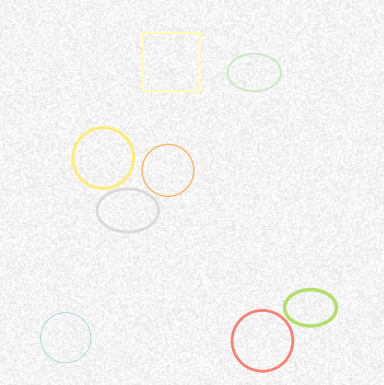[{"shape": "circle", "thickness": 0.5, "radius": 0.33, "center": [0.171, 0.123]}, {"shape": "square", "thickness": 1.5, "radius": 0.37, "center": [0.445, 0.839]}, {"shape": "circle", "thickness": 2, "radius": 0.4, "center": [0.682, 0.115]}, {"shape": "circle", "thickness": 1, "radius": 0.34, "center": [0.436, 0.558]}, {"shape": "oval", "thickness": 2.5, "radius": 0.34, "center": [0.807, 0.201]}, {"shape": "oval", "thickness": 2, "radius": 0.4, "center": [0.332, 0.453]}, {"shape": "oval", "thickness": 1.5, "radius": 0.35, "center": [0.66, 0.812]}, {"shape": "circle", "thickness": 2, "radius": 0.39, "center": [0.268, 0.59]}]